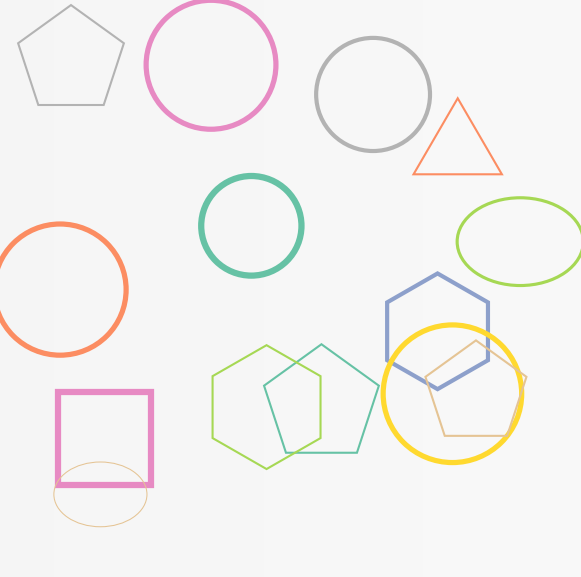[{"shape": "circle", "thickness": 3, "radius": 0.43, "center": [0.432, 0.608]}, {"shape": "pentagon", "thickness": 1, "radius": 0.52, "center": [0.553, 0.299]}, {"shape": "triangle", "thickness": 1, "radius": 0.44, "center": [0.787, 0.741]}, {"shape": "circle", "thickness": 2.5, "radius": 0.57, "center": [0.103, 0.498]}, {"shape": "hexagon", "thickness": 2, "radius": 0.5, "center": [0.753, 0.425]}, {"shape": "square", "thickness": 3, "radius": 0.4, "center": [0.18, 0.239]}, {"shape": "circle", "thickness": 2.5, "radius": 0.56, "center": [0.363, 0.887]}, {"shape": "hexagon", "thickness": 1, "radius": 0.54, "center": [0.459, 0.294]}, {"shape": "oval", "thickness": 1.5, "radius": 0.54, "center": [0.895, 0.581]}, {"shape": "circle", "thickness": 2.5, "radius": 0.6, "center": [0.778, 0.317]}, {"shape": "pentagon", "thickness": 1, "radius": 0.46, "center": [0.819, 0.318]}, {"shape": "oval", "thickness": 0.5, "radius": 0.4, "center": [0.173, 0.143]}, {"shape": "pentagon", "thickness": 1, "radius": 0.48, "center": [0.122, 0.895]}, {"shape": "circle", "thickness": 2, "radius": 0.49, "center": [0.642, 0.836]}]